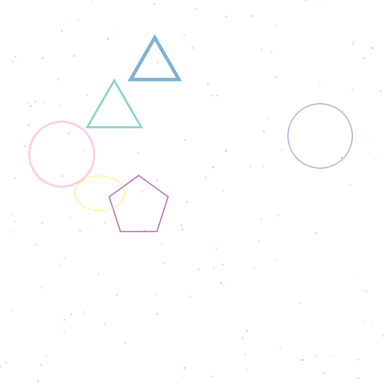[{"shape": "triangle", "thickness": 1.5, "radius": 0.41, "center": [0.297, 0.71]}, {"shape": "circle", "thickness": 1, "radius": 0.42, "center": [0.831, 0.647]}, {"shape": "triangle", "thickness": 2.5, "radius": 0.36, "center": [0.402, 0.83]}, {"shape": "circle", "thickness": 1.5, "radius": 0.42, "center": [0.16, 0.6]}, {"shape": "pentagon", "thickness": 1, "radius": 0.4, "center": [0.36, 0.464]}, {"shape": "oval", "thickness": 0.5, "radius": 0.32, "center": [0.259, 0.498]}]